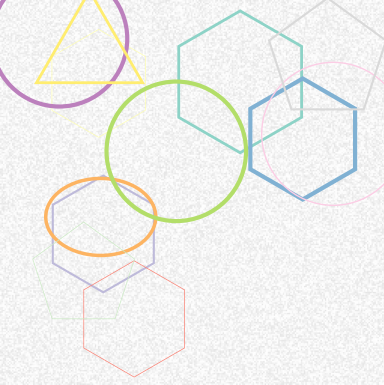[{"shape": "hexagon", "thickness": 2, "radius": 0.92, "center": [0.624, 0.787]}, {"shape": "hexagon", "thickness": 0.5, "radius": 0.7, "center": [0.256, 0.784]}, {"shape": "hexagon", "thickness": 1.5, "radius": 0.76, "center": [0.268, 0.392]}, {"shape": "hexagon", "thickness": 0.5, "radius": 0.76, "center": [0.348, 0.172]}, {"shape": "hexagon", "thickness": 3, "radius": 0.79, "center": [0.786, 0.639]}, {"shape": "oval", "thickness": 2.5, "radius": 0.71, "center": [0.262, 0.437]}, {"shape": "circle", "thickness": 3, "radius": 0.91, "center": [0.458, 0.607]}, {"shape": "circle", "thickness": 1, "radius": 0.93, "center": [0.865, 0.652]}, {"shape": "pentagon", "thickness": 1.5, "radius": 0.8, "center": [0.851, 0.845]}, {"shape": "circle", "thickness": 3, "radius": 0.88, "center": [0.154, 0.9]}, {"shape": "pentagon", "thickness": 0.5, "radius": 0.7, "center": [0.217, 0.284]}, {"shape": "triangle", "thickness": 2, "radius": 0.8, "center": [0.233, 0.865]}]